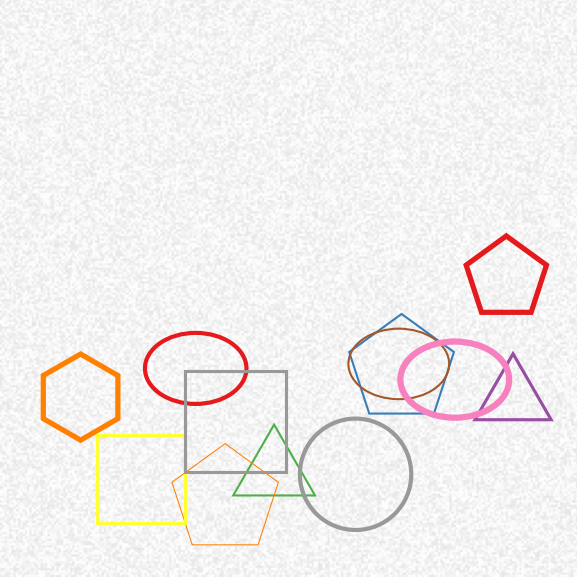[{"shape": "oval", "thickness": 2, "radius": 0.44, "center": [0.339, 0.361]}, {"shape": "pentagon", "thickness": 2.5, "radius": 0.37, "center": [0.877, 0.517]}, {"shape": "pentagon", "thickness": 1, "radius": 0.48, "center": [0.695, 0.36]}, {"shape": "triangle", "thickness": 1, "radius": 0.41, "center": [0.475, 0.182]}, {"shape": "triangle", "thickness": 1.5, "radius": 0.38, "center": [0.888, 0.31]}, {"shape": "hexagon", "thickness": 2.5, "radius": 0.37, "center": [0.14, 0.312]}, {"shape": "pentagon", "thickness": 0.5, "radius": 0.48, "center": [0.39, 0.134]}, {"shape": "square", "thickness": 1.5, "radius": 0.38, "center": [0.244, 0.17]}, {"shape": "oval", "thickness": 1, "radius": 0.44, "center": [0.691, 0.369]}, {"shape": "oval", "thickness": 3, "radius": 0.47, "center": [0.787, 0.342]}, {"shape": "circle", "thickness": 2, "radius": 0.48, "center": [0.616, 0.178]}, {"shape": "square", "thickness": 1.5, "radius": 0.44, "center": [0.407, 0.269]}]